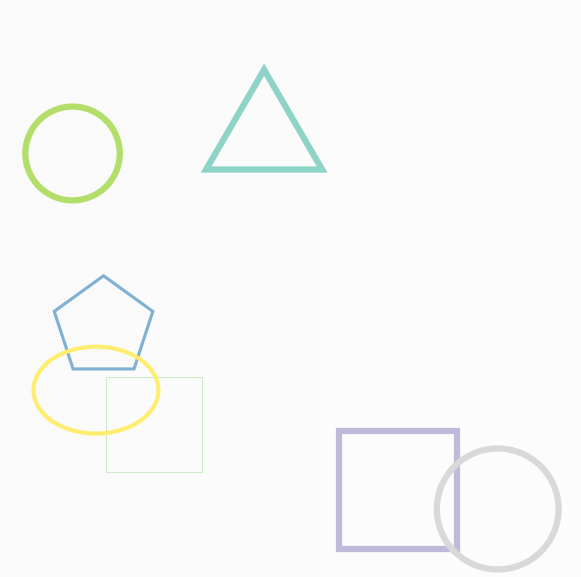[{"shape": "triangle", "thickness": 3, "radius": 0.58, "center": [0.454, 0.763]}, {"shape": "square", "thickness": 3, "radius": 0.51, "center": [0.685, 0.151]}, {"shape": "pentagon", "thickness": 1.5, "radius": 0.45, "center": [0.178, 0.432]}, {"shape": "circle", "thickness": 3, "radius": 0.41, "center": [0.125, 0.733]}, {"shape": "circle", "thickness": 3, "radius": 0.52, "center": [0.856, 0.118]}, {"shape": "square", "thickness": 0.5, "radius": 0.41, "center": [0.265, 0.264]}, {"shape": "oval", "thickness": 2, "radius": 0.54, "center": [0.165, 0.324]}]